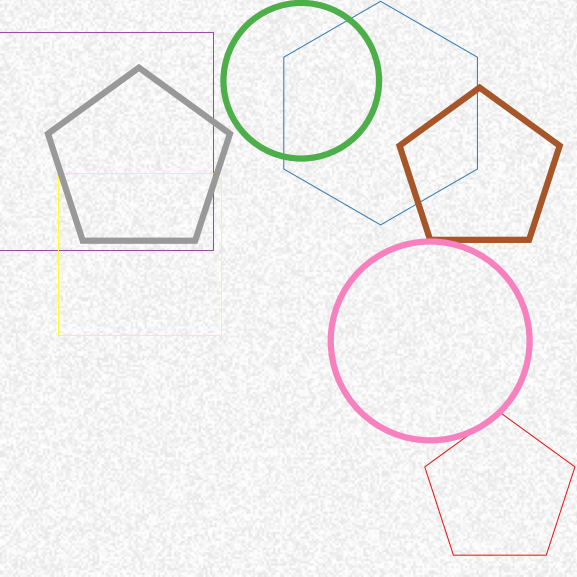[{"shape": "pentagon", "thickness": 0.5, "radius": 0.68, "center": [0.866, 0.148]}, {"shape": "hexagon", "thickness": 0.5, "radius": 0.97, "center": [0.659, 0.803]}, {"shape": "circle", "thickness": 3, "radius": 0.67, "center": [0.522, 0.859]}, {"shape": "square", "thickness": 0.5, "radius": 0.94, "center": [0.18, 0.754]}, {"shape": "square", "thickness": 0.5, "radius": 0.7, "center": [0.242, 0.559]}, {"shape": "pentagon", "thickness": 3, "radius": 0.73, "center": [0.831, 0.702]}, {"shape": "circle", "thickness": 3, "radius": 0.86, "center": [0.745, 0.409]}, {"shape": "pentagon", "thickness": 3, "radius": 0.83, "center": [0.241, 0.716]}]